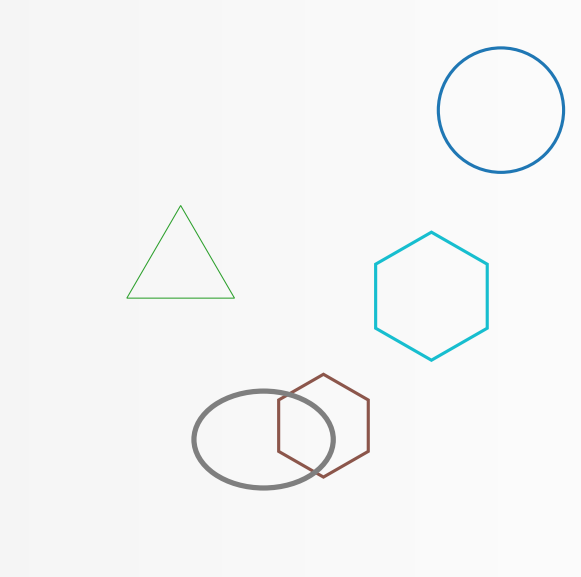[{"shape": "circle", "thickness": 1.5, "radius": 0.54, "center": [0.862, 0.808]}, {"shape": "triangle", "thickness": 0.5, "radius": 0.53, "center": [0.311, 0.536]}, {"shape": "hexagon", "thickness": 1.5, "radius": 0.44, "center": [0.556, 0.262]}, {"shape": "oval", "thickness": 2.5, "radius": 0.6, "center": [0.454, 0.238]}, {"shape": "hexagon", "thickness": 1.5, "radius": 0.55, "center": [0.742, 0.486]}]